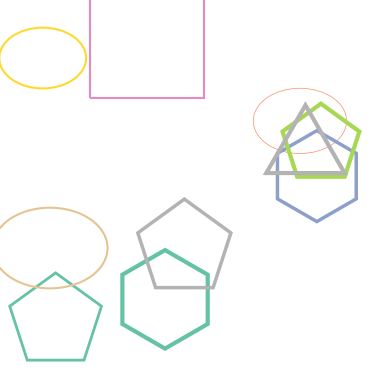[{"shape": "pentagon", "thickness": 2, "radius": 0.63, "center": [0.144, 0.166]}, {"shape": "hexagon", "thickness": 3, "radius": 0.64, "center": [0.429, 0.223]}, {"shape": "oval", "thickness": 0.5, "radius": 0.61, "center": [0.779, 0.686]}, {"shape": "hexagon", "thickness": 2.5, "radius": 0.59, "center": [0.823, 0.543]}, {"shape": "square", "thickness": 1.5, "radius": 0.74, "center": [0.382, 0.893]}, {"shape": "pentagon", "thickness": 3, "radius": 0.52, "center": [0.834, 0.626]}, {"shape": "oval", "thickness": 1.5, "radius": 0.56, "center": [0.111, 0.849]}, {"shape": "oval", "thickness": 1.5, "radius": 0.75, "center": [0.13, 0.356]}, {"shape": "triangle", "thickness": 3, "radius": 0.59, "center": [0.793, 0.609]}, {"shape": "pentagon", "thickness": 2.5, "radius": 0.64, "center": [0.479, 0.356]}]